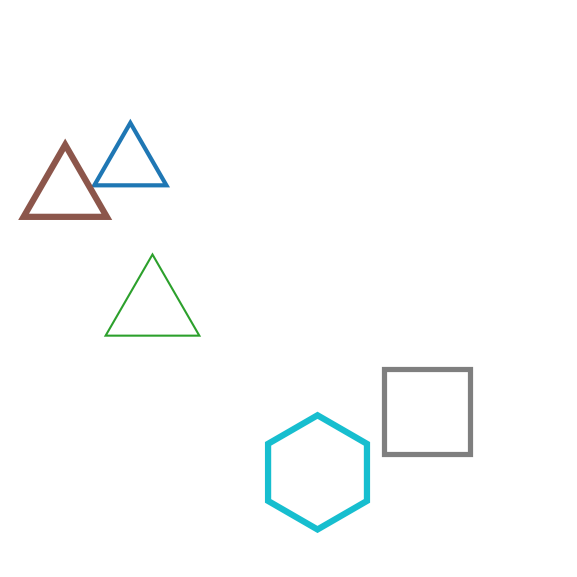[{"shape": "triangle", "thickness": 2, "radius": 0.36, "center": [0.226, 0.714]}, {"shape": "triangle", "thickness": 1, "radius": 0.47, "center": [0.264, 0.465]}, {"shape": "triangle", "thickness": 3, "radius": 0.42, "center": [0.113, 0.665]}, {"shape": "square", "thickness": 2.5, "radius": 0.37, "center": [0.739, 0.287]}, {"shape": "hexagon", "thickness": 3, "radius": 0.49, "center": [0.55, 0.181]}]